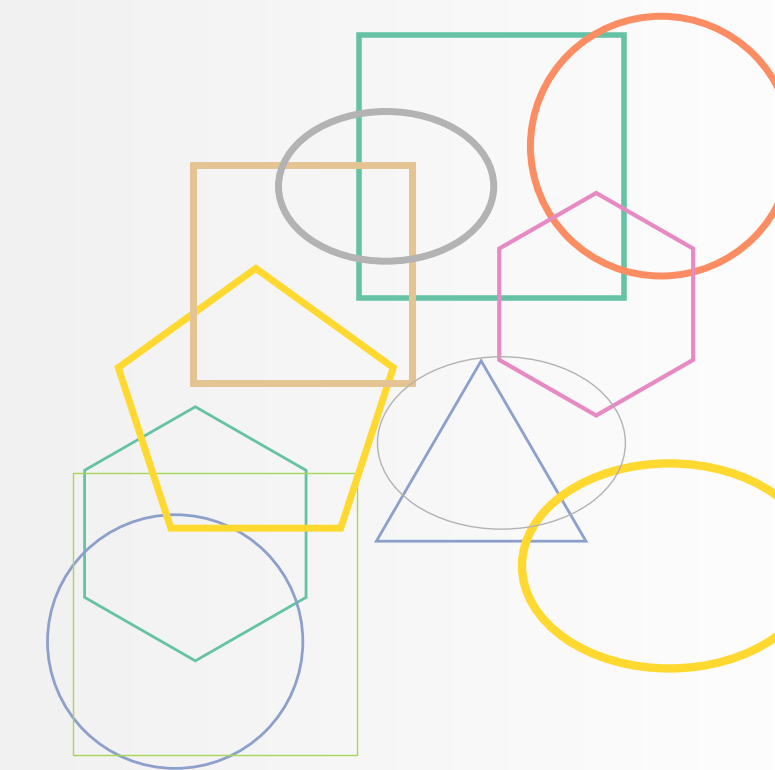[{"shape": "hexagon", "thickness": 1, "radius": 0.82, "center": [0.252, 0.307]}, {"shape": "square", "thickness": 2, "radius": 0.85, "center": [0.634, 0.784]}, {"shape": "circle", "thickness": 2.5, "radius": 0.84, "center": [0.853, 0.81]}, {"shape": "triangle", "thickness": 1, "radius": 0.78, "center": [0.621, 0.375]}, {"shape": "circle", "thickness": 1, "radius": 0.82, "center": [0.226, 0.167]}, {"shape": "hexagon", "thickness": 1.5, "radius": 0.72, "center": [0.769, 0.605]}, {"shape": "square", "thickness": 0.5, "radius": 0.91, "center": [0.277, 0.203]}, {"shape": "pentagon", "thickness": 2.5, "radius": 0.93, "center": [0.33, 0.465]}, {"shape": "oval", "thickness": 3, "radius": 0.95, "center": [0.864, 0.265]}, {"shape": "square", "thickness": 2.5, "radius": 0.71, "center": [0.39, 0.645]}, {"shape": "oval", "thickness": 2.5, "radius": 0.69, "center": [0.498, 0.758]}, {"shape": "oval", "thickness": 0.5, "radius": 0.8, "center": [0.647, 0.425]}]